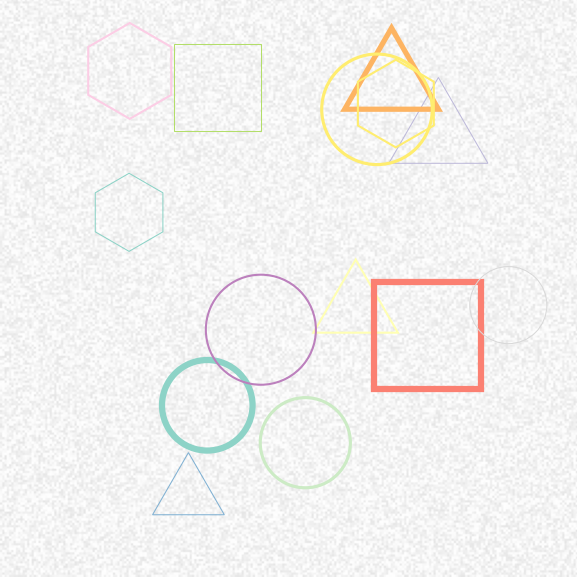[{"shape": "hexagon", "thickness": 0.5, "radius": 0.34, "center": [0.224, 0.631]}, {"shape": "circle", "thickness": 3, "radius": 0.39, "center": [0.359, 0.297]}, {"shape": "triangle", "thickness": 1, "radius": 0.42, "center": [0.616, 0.465]}, {"shape": "triangle", "thickness": 0.5, "radius": 0.5, "center": [0.759, 0.766]}, {"shape": "square", "thickness": 3, "radius": 0.46, "center": [0.74, 0.418]}, {"shape": "triangle", "thickness": 0.5, "radius": 0.36, "center": [0.326, 0.144]}, {"shape": "triangle", "thickness": 2.5, "radius": 0.47, "center": [0.678, 0.857]}, {"shape": "square", "thickness": 0.5, "radius": 0.38, "center": [0.377, 0.848]}, {"shape": "hexagon", "thickness": 1, "radius": 0.41, "center": [0.225, 0.876]}, {"shape": "circle", "thickness": 0.5, "radius": 0.33, "center": [0.88, 0.471]}, {"shape": "circle", "thickness": 1, "radius": 0.48, "center": [0.452, 0.428]}, {"shape": "circle", "thickness": 1.5, "radius": 0.39, "center": [0.529, 0.233]}, {"shape": "circle", "thickness": 1.5, "radius": 0.48, "center": [0.653, 0.81]}, {"shape": "hexagon", "thickness": 1, "radius": 0.38, "center": [0.685, 0.82]}]